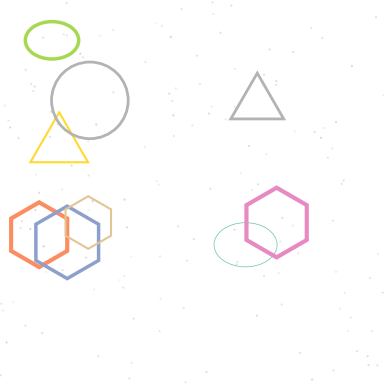[{"shape": "oval", "thickness": 0.5, "radius": 0.41, "center": [0.638, 0.364]}, {"shape": "hexagon", "thickness": 3, "radius": 0.42, "center": [0.102, 0.39]}, {"shape": "hexagon", "thickness": 2.5, "radius": 0.47, "center": [0.175, 0.371]}, {"shape": "hexagon", "thickness": 3, "radius": 0.45, "center": [0.718, 0.422]}, {"shape": "oval", "thickness": 2.5, "radius": 0.35, "center": [0.135, 0.895]}, {"shape": "triangle", "thickness": 1.5, "radius": 0.43, "center": [0.154, 0.622]}, {"shape": "hexagon", "thickness": 1.5, "radius": 0.34, "center": [0.229, 0.422]}, {"shape": "triangle", "thickness": 2, "radius": 0.4, "center": [0.668, 0.731]}, {"shape": "circle", "thickness": 2, "radius": 0.5, "center": [0.233, 0.739]}]